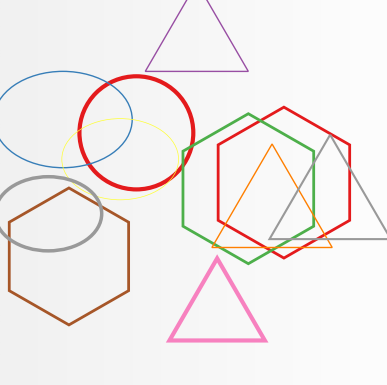[{"shape": "circle", "thickness": 3, "radius": 0.73, "center": [0.352, 0.655]}, {"shape": "hexagon", "thickness": 2, "radius": 0.98, "center": [0.733, 0.526]}, {"shape": "oval", "thickness": 1, "radius": 0.89, "center": [0.162, 0.69]}, {"shape": "hexagon", "thickness": 2, "radius": 0.97, "center": [0.641, 0.51]}, {"shape": "triangle", "thickness": 1, "radius": 0.77, "center": [0.508, 0.891]}, {"shape": "triangle", "thickness": 1, "radius": 0.9, "center": [0.702, 0.447]}, {"shape": "oval", "thickness": 0.5, "radius": 0.75, "center": [0.31, 0.586]}, {"shape": "hexagon", "thickness": 2, "radius": 0.89, "center": [0.178, 0.334]}, {"shape": "triangle", "thickness": 3, "radius": 0.71, "center": [0.56, 0.187]}, {"shape": "oval", "thickness": 2.5, "radius": 0.69, "center": [0.125, 0.445]}, {"shape": "triangle", "thickness": 1.5, "radius": 0.9, "center": [0.852, 0.469]}]